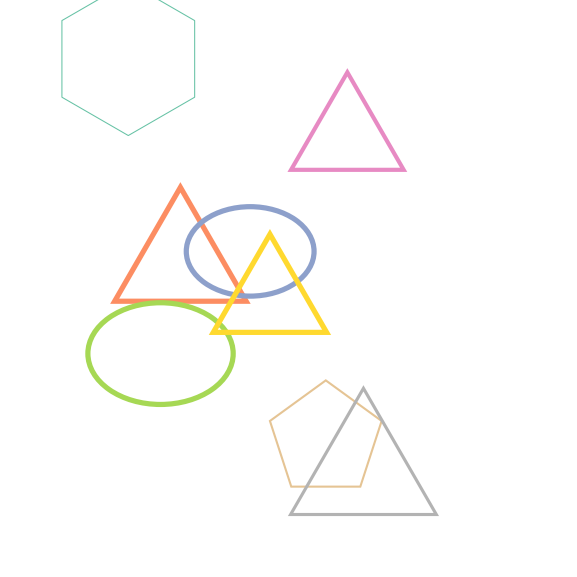[{"shape": "hexagon", "thickness": 0.5, "radius": 0.66, "center": [0.222, 0.897]}, {"shape": "triangle", "thickness": 2.5, "radius": 0.66, "center": [0.312, 0.543]}, {"shape": "oval", "thickness": 2.5, "radius": 0.55, "center": [0.433, 0.564]}, {"shape": "triangle", "thickness": 2, "radius": 0.56, "center": [0.601, 0.761]}, {"shape": "oval", "thickness": 2.5, "radius": 0.63, "center": [0.278, 0.387]}, {"shape": "triangle", "thickness": 2.5, "radius": 0.57, "center": [0.467, 0.48]}, {"shape": "pentagon", "thickness": 1, "radius": 0.51, "center": [0.564, 0.239]}, {"shape": "triangle", "thickness": 1.5, "radius": 0.73, "center": [0.629, 0.181]}]